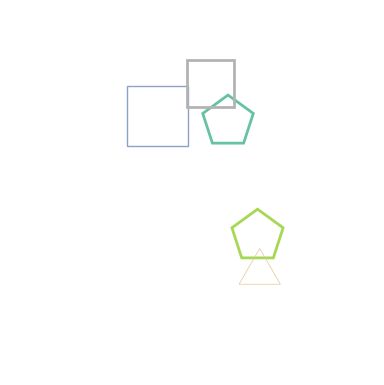[{"shape": "pentagon", "thickness": 2, "radius": 0.35, "center": [0.592, 0.684]}, {"shape": "square", "thickness": 1, "radius": 0.4, "center": [0.408, 0.699]}, {"shape": "pentagon", "thickness": 2, "radius": 0.35, "center": [0.669, 0.387]}, {"shape": "triangle", "thickness": 0.5, "radius": 0.31, "center": [0.675, 0.293]}, {"shape": "square", "thickness": 2, "radius": 0.3, "center": [0.546, 0.783]}]